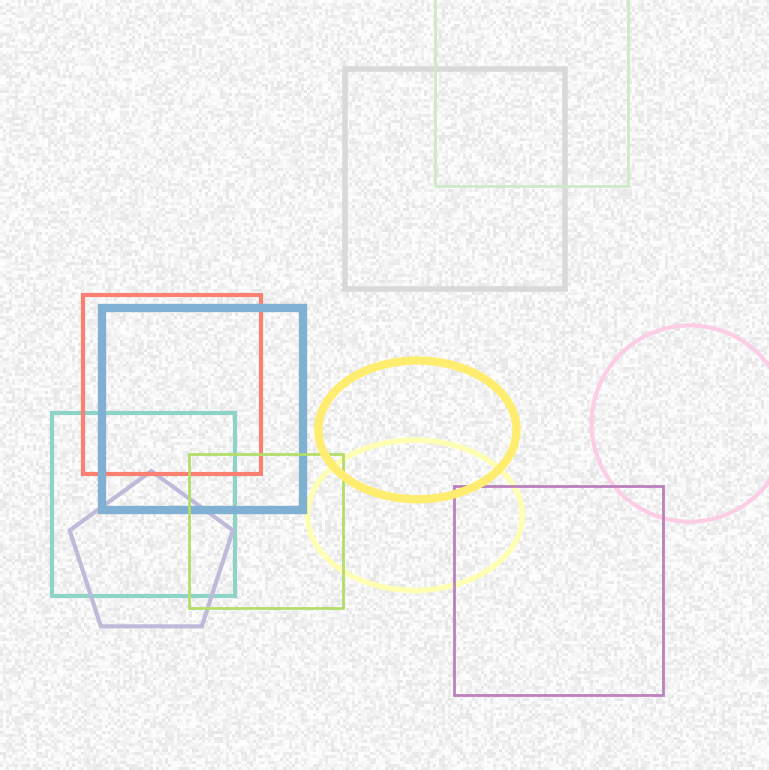[{"shape": "square", "thickness": 1.5, "radius": 0.59, "center": [0.186, 0.345]}, {"shape": "oval", "thickness": 2, "radius": 0.7, "center": [0.539, 0.331]}, {"shape": "pentagon", "thickness": 1.5, "radius": 0.56, "center": [0.197, 0.277]}, {"shape": "square", "thickness": 1.5, "radius": 0.58, "center": [0.224, 0.501]}, {"shape": "square", "thickness": 3, "radius": 0.66, "center": [0.263, 0.469]}, {"shape": "square", "thickness": 1, "radius": 0.5, "center": [0.345, 0.31]}, {"shape": "circle", "thickness": 1.5, "radius": 0.64, "center": [0.896, 0.45]}, {"shape": "square", "thickness": 2, "radius": 0.71, "center": [0.591, 0.767]}, {"shape": "square", "thickness": 1, "radius": 0.68, "center": [0.725, 0.233]}, {"shape": "square", "thickness": 1, "radius": 0.63, "center": [0.69, 0.884]}, {"shape": "oval", "thickness": 3, "radius": 0.64, "center": [0.542, 0.442]}]